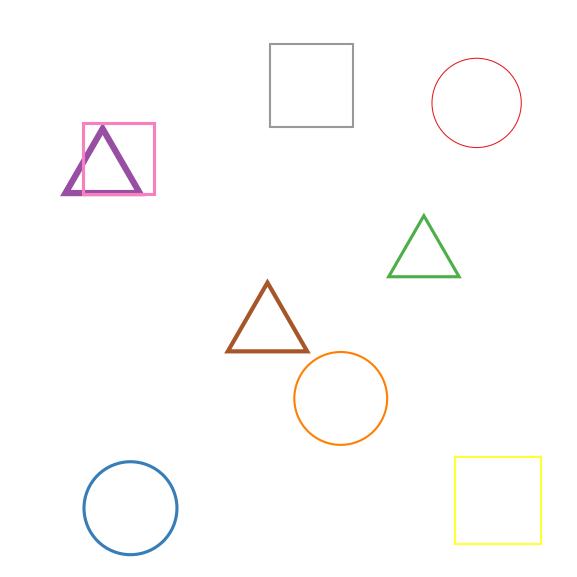[{"shape": "circle", "thickness": 0.5, "radius": 0.39, "center": [0.825, 0.821]}, {"shape": "circle", "thickness": 1.5, "radius": 0.4, "center": [0.226, 0.119]}, {"shape": "triangle", "thickness": 1.5, "radius": 0.35, "center": [0.734, 0.555]}, {"shape": "triangle", "thickness": 3, "radius": 0.37, "center": [0.178, 0.702]}, {"shape": "circle", "thickness": 1, "radius": 0.4, "center": [0.59, 0.309]}, {"shape": "square", "thickness": 1, "radius": 0.37, "center": [0.862, 0.133]}, {"shape": "triangle", "thickness": 2, "radius": 0.4, "center": [0.463, 0.43]}, {"shape": "square", "thickness": 1.5, "radius": 0.31, "center": [0.205, 0.725]}, {"shape": "square", "thickness": 1, "radius": 0.36, "center": [0.539, 0.851]}]